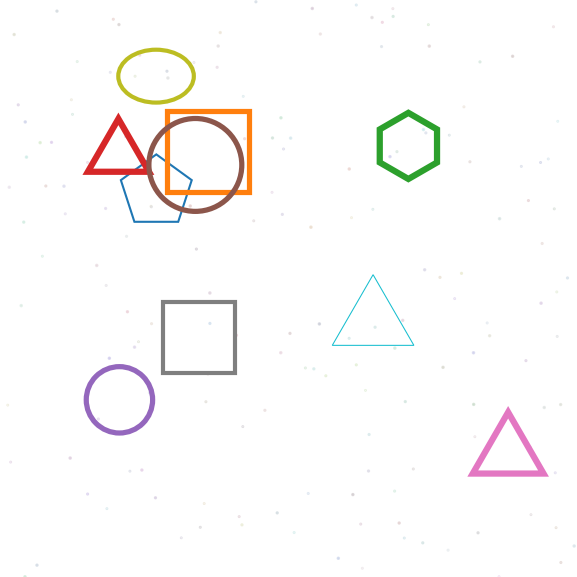[{"shape": "pentagon", "thickness": 1, "radius": 0.32, "center": [0.271, 0.667]}, {"shape": "square", "thickness": 2.5, "radius": 0.35, "center": [0.36, 0.737]}, {"shape": "hexagon", "thickness": 3, "radius": 0.29, "center": [0.707, 0.746]}, {"shape": "triangle", "thickness": 3, "radius": 0.31, "center": [0.205, 0.732]}, {"shape": "circle", "thickness": 2.5, "radius": 0.29, "center": [0.207, 0.307]}, {"shape": "circle", "thickness": 2.5, "radius": 0.4, "center": [0.338, 0.714]}, {"shape": "triangle", "thickness": 3, "radius": 0.35, "center": [0.88, 0.214]}, {"shape": "square", "thickness": 2, "radius": 0.31, "center": [0.345, 0.415]}, {"shape": "oval", "thickness": 2, "radius": 0.33, "center": [0.27, 0.867]}, {"shape": "triangle", "thickness": 0.5, "radius": 0.41, "center": [0.646, 0.442]}]